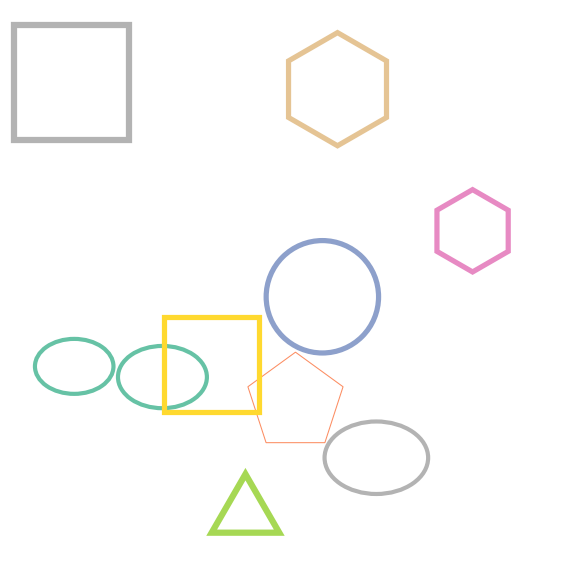[{"shape": "oval", "thickness": 2, "radius": 0.38, "center": [0.281, 0.346]}, {"shape": "oval", "thickness": 2, "radius": 0.34, "center": [0.128, 0.365]}, {"shape": "pentagon", "thickness": 0.5, "radius": 0.43, "center": [0.512, 0.303]}, {"shape": "circle", "thickness": 2.5, "radius": 0.49, "center": [0.558, 0.485]}, {"shape": "hexagon", "thickness": 2.5, "radius": 0.36, "center": [0.818, 0.599]}, {"shape": "triangle", "thickness": 3, "radius": 0.34, "center": [0.425, 0.111]}, {"shape": "square", "thickness": 2.5, "radius": 0.41, "center": [0.366, 0.368]}, {"shape": "hexagon", "thickness": 2.5, "radius": 0.49, "center": [0.584, 0.845]}, {"shape": "square", "thickness": 3, "radius": 0.5, "center": [0.124, 0.856]}, {"shape": "oval", "thickness": 2, "radius": 0.45, "center": [0.652, 0.207]}]